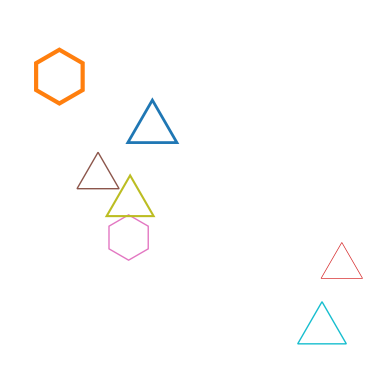[{"shape": "triangle", "thickness": 2, "radius": 0.37, "center": [0.396, 0.666]}, {"shape": "hexagon", "thickness": 3, "radius": 0.35, "center": [0.154, 0.801]}, {"shape": "triangle", "thickness": 0.5, "radius": 0.31, "center": [0.888, 0.308]}, {"shape": "triangle", "thickness": 1, "radius": 0.32, "center": [0.255, 0.541]}, {"shape": "hexagon", "thickness": 1, "radius": 0.29, "center": [0.334, 0.383]}, {"shape": "triangle", "thickness": 1.5, "radius": 0.35, "center": [0.338, 0.474]}, {"shape": "triangle", "thickness": 1, "radius": 0.36, "center": [0.836, 0.143]}]